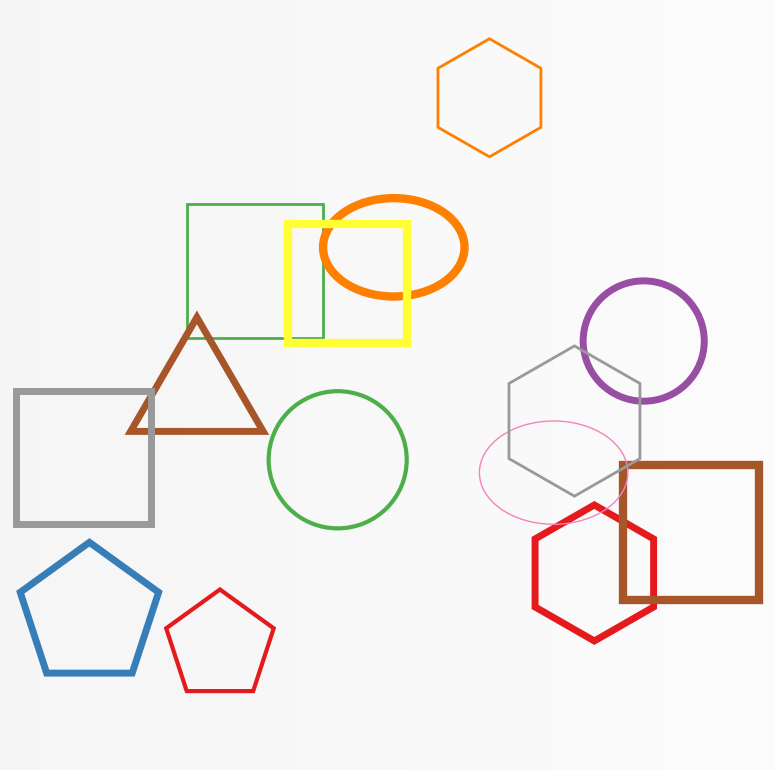[{"shape": "pentagon", "thickness": 1.5, "radius": 0.36, "center": [0.284, 0.161]}, {"shape": "hexagon", "thickness": 2.5, "radius": 0.44, "center": [0.767, 0.256]}, {"shape": "pentagon", "thickness": 2.5, "radius": 0.47, "center": [0.115, 0.202]}, {"shape": "circle", "thickness": 1.5, "radius": 0.45, "center": [0.436, 0.403]}, {"shape": "square", "thickness": 1, "radius": 0.44, "center": [0.329, 0.648]}, {"shape": "circle", "thickness": 2.5, "radius": 0.39, "center": [0.831, 0.557]}, {"shape": "hexagon", "thickness": 1, "radius": 0.38, "center": [0.632, 0.873]}, {"shape": "oval", "thickness": 3, "radius": 0.46, "center": [0.508, 0.679]}, {"shape": "square", "thickness": 3, "radius": 0.38, "center": [0.448, 0.632]}, {"shape": "square", "thickness": 3, "radius": 0.44, "center": [0.891, 0.308]}, {"shape": "triangle", "thickness": 2.5, "radius": 0.49, "center": [0.254, 0.489]}, {"shape": "oval", "thickness": 0.5, "radius": 0.48, "center": [0.714, 0.386]}, {"shape": "square", "thickness": 2.5, "radius": 0.43, "center": [0.108, 0.406]}, {"shape": "hexagon", "thickness": 1, "radius": 0.49, "center": [0.741, 0.453]}]